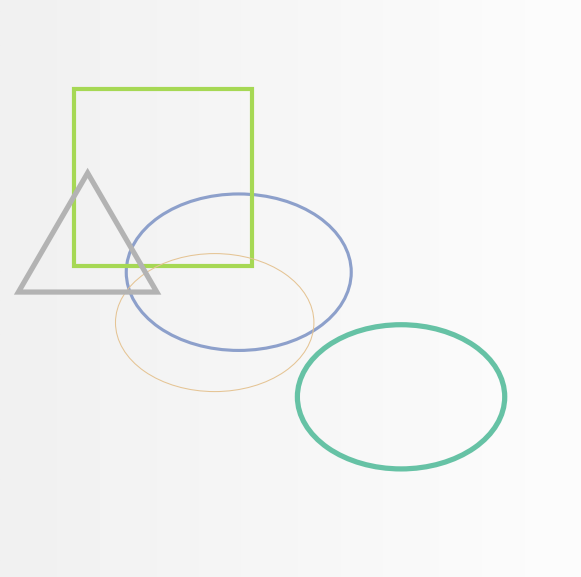[{"shape": "oval", "thickness": 2.5, "radius": 0.89, "center": [0.69, 0.312]}, {"shape": "oval", "thickness": 1.5, "radius": 0.97, "center": [0.411, 0.528]}, {"shape": "square", "thickness": 2, "radius": 0.77, "center": [0.28, 0.691]}, {"shape": "oval", "thickness": 0.5, "radius": 0.85, "center": [0.369, 0.441]}, {"shape": "triangle", "thickness": 2.5, "radius": 0.69, "center": [0.151, 0.562]}]